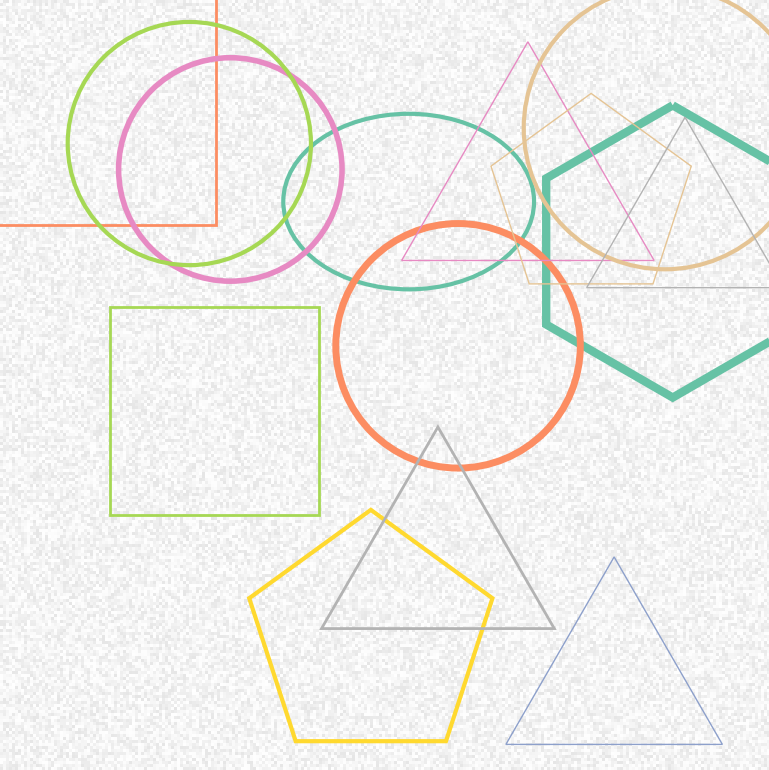[{"shape": "hexagon", "thickness": 3, "radius": 0.95, "center": [0.874, 0.673]}, {"shape": "oval", "thickness": 1.5, "radius": 0.81, "center": [0.531, 0.738]}, {"shape": "square", "thickness": 1, "radius": 0.84, "center": [0.114, 0.875]}, {"shape": "circle", "thickness": 2.5, "radius": 0.79, "center": [0.595, 0.551]}, {"shape": "triangle", "thickness": 0.5, "radius": 0.81, "center": [0.798, 0.114]}, {"shape": "triangle", "thickness": 0.5, "radius": 0.95, "center": [0.686, 0.756]}, {"shape": "circle", "thickness": 2, "radius": 0.73, "center": [0.299, 0.78]}, {"shape": "square", "thickness": 1, "radius": 0.68, "center": [0.278, 0.466]}, {"shape": "circle", "thickness": 1.5, "radius": 0.79, "center": [0.246, 0.814]}, {"shape": "pentagon", "thickness": 1.5, "radius": 0.83, "center": [0.482, 0.172]}, {"shape": "pentagon", "thickness": 0.5, "radius": 0.68, "center": [0.768, 0.742]}, {"shape": "circle", "thickness": 1.5, "radius": 0.92, "center": [0.863, 0.834]}, {"shape": "triangle", "thickness": 0.5, "radius": 0.74, "center": [0.89, 0.7]}, {"shape": "triangle", "thickness": 1, "radius": 0.87, "center": [0.569, 0.271]}]